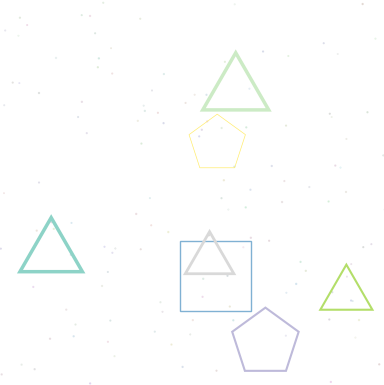[{"shape": "triangle", "thickness": 2.5, "radius": 0.47, "center": [0.133, 0.341]}, {"shape": "pentagon", "thickness": 1.5, "radius": 0.45, "center": [0.689, 0.11]}, {"shape": "square", "thickness": 1, "radius": 0.46, "center": [0.56, 0.284]}, {"shape": "triangle", "thickness": 1.5, "radius": 0.39, "center": [0.9, 0.235]}, {"shape": "triangle", "thickness": 2, "radius": 0.36, "center": [0.544, 0.325]}, {"shape": "triangle", "thickness": 2.5, "radius": 0.49, "center": [0.612, 0.764]}, {"shape": "pentagon", "thickness": 0.5, "radius": 0.38, "center": [0.564, 0.627]}]